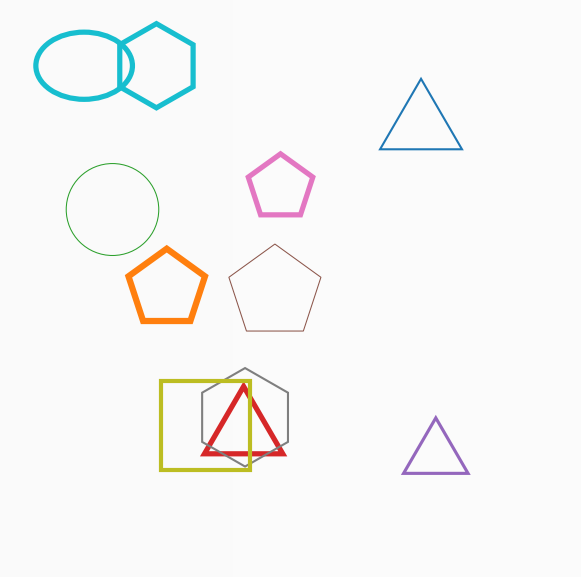[{"shape": "triangle", "thickness": 1, "radius": 0.41, "center": [0.724, 0.781]}, {"shape": "pentagon", "thickness": 3, "radius": 0.35, "center": [0.287, 0.499]}, {"shape": "circle", "thickness": 0.5, "radius": 0.4, "center": [0.194, 0.636]}, {"shape": "triangle", "thickness": 2.5, "radius": 0.39, "center": [0.419, 0.252]}, {"shape": "triangle", "thickness": 1.5, "radius": 0.32, "center": [0.75, 0.211]}, {"shape": "pentagon", "thickness": 0.5, "radius": 0.42, "center": [0.473, 0.493]}, {"shape": "pentagon", "thickness": 2.5, "radius": 0.29, "center": [0.483, 0.674]}, {"shape": "hexagon", "thickness": 1, "radius": 0.43, "center": [0.422, 0.277]}, {"shape": "square", "thickness": 2, "radius": 0.38, "center": [0.353, 0.262]}, {"shape": "oval", "thickness": 2.5, "radius": 0.42, "center": [0.145, 0.885]}, {"shape": "hexagon", "thickness": 2.5, "radius": 0.36, "center": [0.269, 0.885]}]